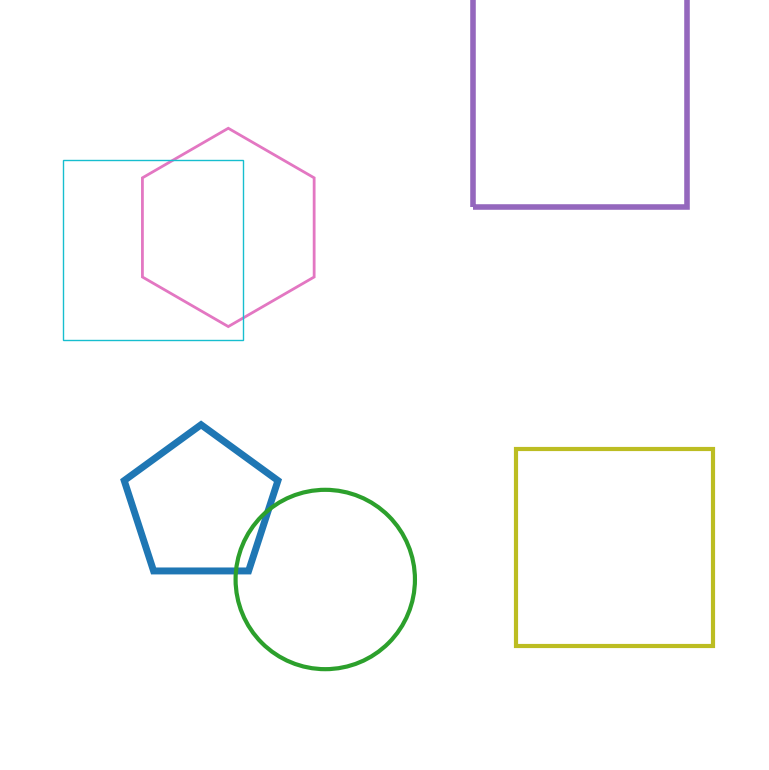[{"shape": "pentagon", "thickness": 2.5, "radius": 0.52, "center": [0.261, 0.343]}, {"shape": "circle", "thickness": 1.5, "radius": 0.58, "center": [0.422, 0.247]}, {"shape": "square", "thickness": 2, "radius": 0.7, "center": [0.753, 0.871]}, {"shape": "hexagon", "thickness": 1, "radius": 0.64, "center": [0.296, 0.705]}, {"shape": "square", "thickness": 1.5, "radius": 0.64, "center": [0.798, 0.289]}, {"shape": "square", "thickness": 0.5, "radius": 0.58, "center": [0.199, 0.675]}]